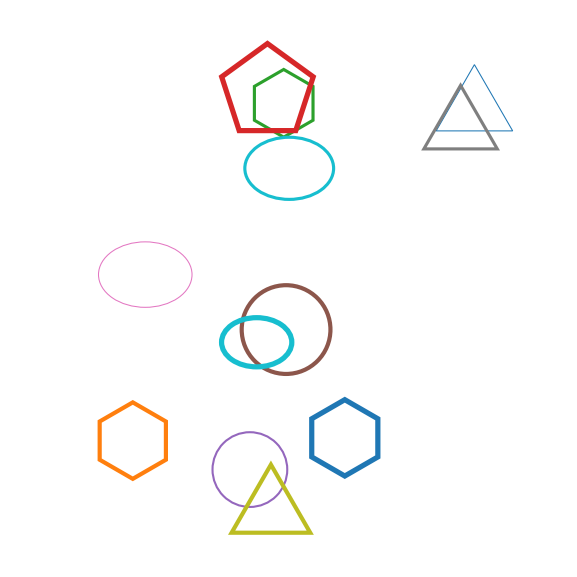[{"shape": "triangle", "thickness": 0.5, "radius": 0.38, "center": [0.821, 0.811]}, {"shape": "hexagon", "thickness": 2.5, "radius": 0.33, "center": [0.597, 0.241]}, {"shape": "hexagon", "thickness": 2, "radius": 0.33, "center": [0.23, 0.236]}, {"shape": "hexagon", "thickness": 1.5, "radius": 0.29, "center": [0.491, 0.82]}, {"shape": "pentagon", "thickness": 2.5, "radius": 0.42, "center": [0.463, 0.84]}, {"shape": "circle", "thickness": 1, "radius": 0.32, "center": [0.433, 0.186]}, {"shape": "circle", "thickness": 2, "radius": 0.38, "center": [0.495, 0.428]}, {"shape": "oval", "thickness": 0.5, "radius": 0.4, "center": [0.252, 0.524]}, {"shape": "triangle", "thickness": 1.5, "radius": 0.37, "center": [0.798, 0.778]}, {"shape": "triangle", "thickness": 2, "radius": 0.39, "center": [0.469, 0.116]}, {"shape": "oval", "thickness": 2.5, "radius": 0.3, "center": [0.444, 0.406]}, {"shape": "oval", "thickness": 1.5, "radius": 0.38, "center": [0.501, 0.708]}]